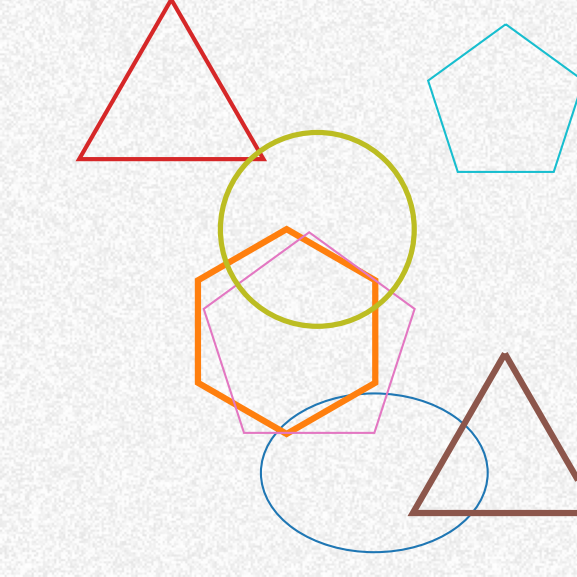[{"shape": "oval", "thickness": 1, "radius": 0.98, "center": [0.648, 0.18]}, {"shape": "hexagon", "thickness": 3, "radius": 0.89, "center": [0.496, 0.425]}, {"shape": "triangle", "thickness": 2, "radius": 0.92, "center": [0.297, 0.816]}, {"shape": "triangle", "thickness": 3, "radius": 0.92, "center": [0.874, 0.203]}, {"shape": "pentagon", "thickness": 1, "radius": 0.96, "center": [0.535, 0.405]}, {"shape": "circle", "thickness": 2.5, "radius": 0.84, "center": [0.549, 0.602]}, {"shape": "pentagon", "thickness": 1, "radius": 0.71, "center": [0.876, 0.816]}]